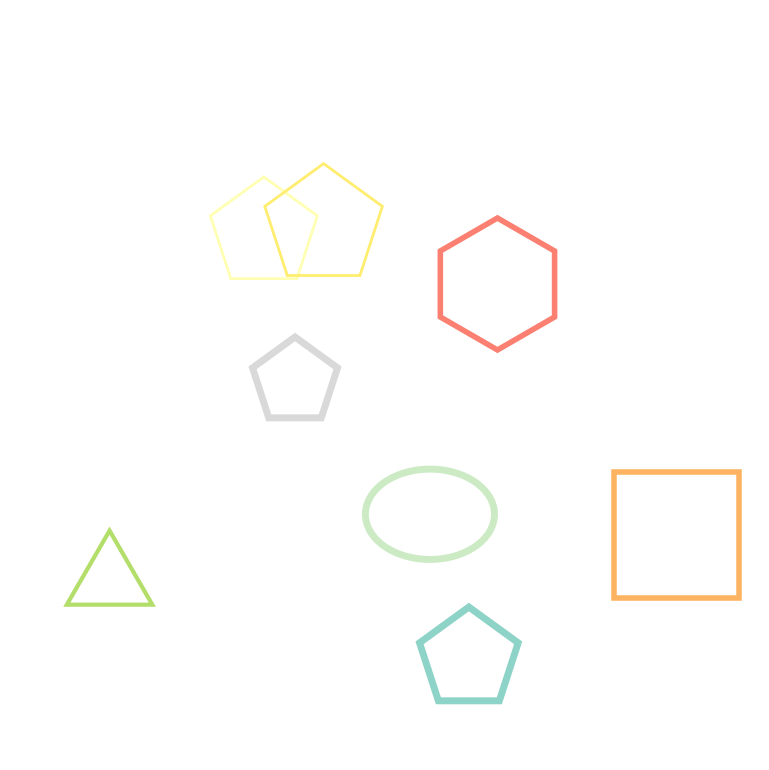[{"shape": "pentagon", "thickness": 2.5, "radius": 0.34, "center": [0.609, 0.144]}, {"shape": "pentagon", "thickness": 1, "radius": 0.37, "center": [0.343, 0.697]}, {"shape": "hexagon", "thickness": 2, "radius": 0.43, "center": [0.646, 0.631]}, {"shape": "square", "thickness": 2, "radius": 0.41, "center": [0.879, 0.305]}, {"shape": "triangle", "thickness": 1.5, "radius": 0.32, "center": [0.142, 0.247]}, {"shape": "pentagon", "thickness": 2.5, "radius": 0.29, "center": [0.383, 0.504]}, {"shape": "oval", "thickness": 2.5, "radius": 0.42, "center": [0.558, 0.332]}, {"shape": "pentagon", "thickness": 1, "radius": 0.4, "center": [0.42, 0.707]}]